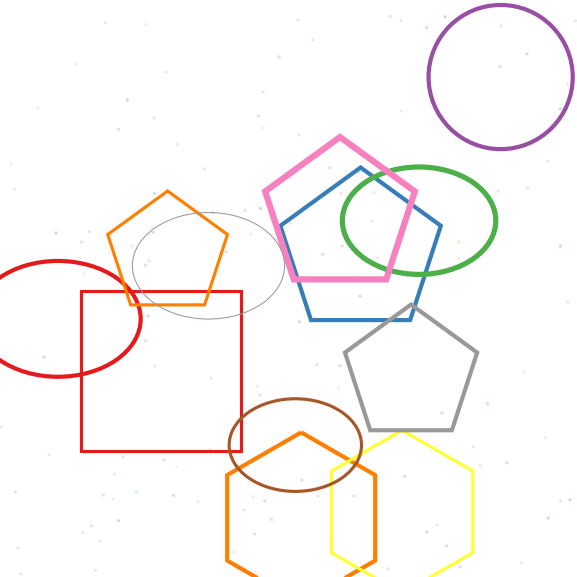[{"shape": "oval", "thickness": 2, "radius": 0.72, "center": [0.1, 0.447]}, {"shape": "square", "thickness": 1.5, "radius": 0.69, "center": [0.279, 0.356]}, {"shape": "pentagon", "thickness": 2, "radius": 0.73, "center": [0.624, 0.563]}, {"shape": "oval", "thickness": 2.5, "radius": 0.66, "center": [0.726, 0.617]}, {"shape": "circle", "thickness": 2, "radius": 0.62, "center": [0.867, 0.866]}, {"shape": "pentagon", "thickness": 1.5, "radius": 0.54, "center": [0.29, 0.559]}, {"shape": "hexagon", "thickness": 2, "radius": 0.74, "center": [0.522, 0.102]}, {"shape": "hexagon", "thickness": 1.5, "radius": 0.71, "center": [0.696, 0.113]}, {"shape": "oval", "thickness": 1.5, "radius": 0.57, "center": [0.511, 0.228]}, {"shape": "pentagon", "thickness": 3, "radius": 0.68, "center": [0.589, 0.626]}, {"shape": "oval", "thickness": 0.5, "radius": 0.66, "center": [0.361, 0.539]}, {"shape": "pentagon", "thickness": 2, "radius": 0.6, "center": [0.712, 0.351]}]